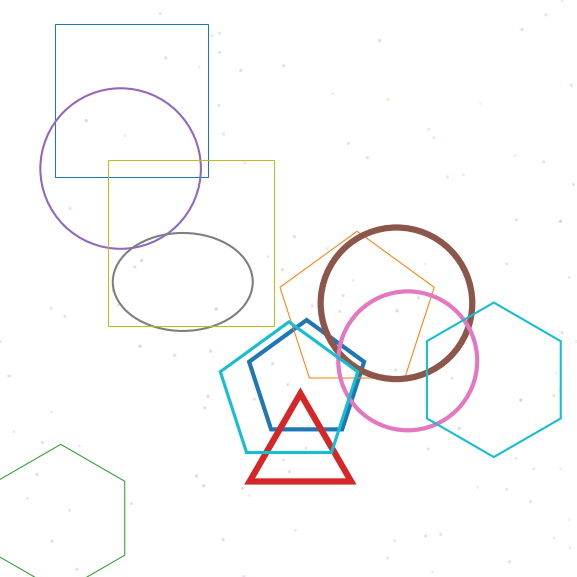[{"shape": "square", "thickness": 0.5, "radius": 0.66, "center": [0.228, 0.825]}, {"shape": "pentagon", "thickness": 2, "radius": 0.52, "center": [0.531, 0.34]}, {"shape": "pentagon", "thickness": 0.5, "radius": 0.7, "center": [0.618, 0.458]}, {"shape": "hexagon", "thickness": 0.5, "radius": 0.64, "center": [0.105, 0.102]}, {"shape": "triangle", "thickness": 3, "radius": 0.51, "center": [0.52, 0.216]}, {"shape": "circle", "thickness": 1, "radius": 0.69, "center": [0.209, 0.707]}, {"shape": "circle", "thickness": 3, "radius": 0.66, "center": [0.687, 0.474]}, {"shape": "circle", "thickness": 2, "radius": 0.6, "center": [0.706, 0.374]}, {"shape": "oval", "thickness": 1, "radius": 0.61, "center": [0.316, 0.511]}, {"shape": "square", "thickness": 0.5, "radius": 0.72, "center": [0.331, 0.579]}, {"shape": "pentagon", "thickness": 1.5, "radius": 0.63, "center": [0.5, 0.317]}, {"shape": "hexagon", "thickness": 1, "radius": 0.67, "center": [0.855, 0.341]}]